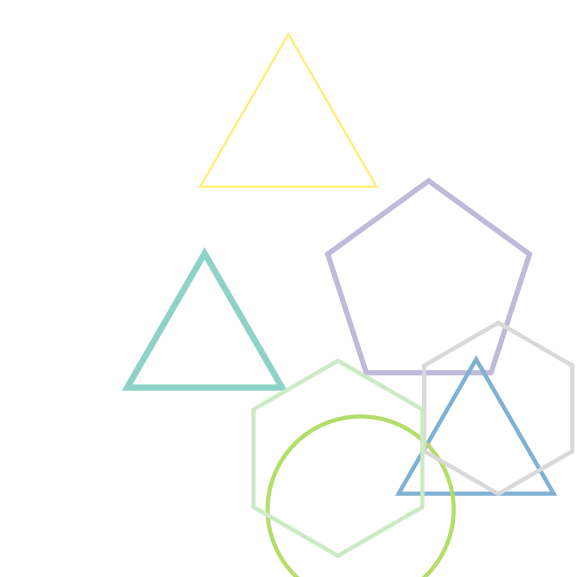[{"shape": "triangle", "thickness": 3, "radius": 0.77, "center": [0.354, 0.405]}, {"shape": "pentagon", "thickness": 2.5, "radius": 0.92, "center": [0.742, 0.502]}, {"shape": "triangle", "thickness": 2, "radius": 0.78, "center": [0.825, 0.222]}, {"shape": "circle", "thickness": 2, "radius": 0.81, "center": [0.625, 0.117]}, {"shape": "hexagon", "thickness": 2, "radius": 0.74, "center": [0.863, 0.292]}, {"shape": "hexagon", "thickness": 2, "radius": 0.84, "center": [0.585, 0.206]}, {"shape": "triangle", "thickness": 1, "radius": 0.88, "center": [0.499, 0.764]}]